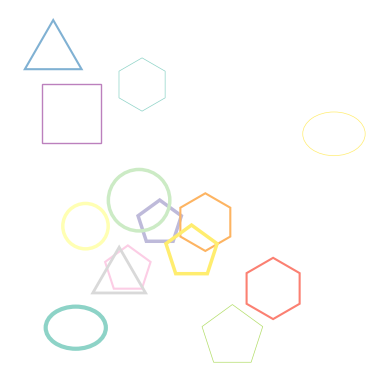[{"shape": "hexagon", "thickness": 0.5, "radius": 0.35, "center": [0.369, 0.78]}, {"shape": "oval", "thickness": 3, "radius": 0.39, "center": [0.197, 0.149]}, {"shape": "circle", "thickness": 2.5, "radius": 0.29, "center": [0.222, 0.413]}, {"shape": "pentagon", "thickness": 2.5, "radius": 0.3, "center": [0.415, 0.421]}, {"shape": "hexagon", "thickness": 1.5, "radius": 0.4, "center": [0.709, 0.251]}, {"shape": "triangle", "thickness": 1.5, "radius": 0.43, "center": [0.138, 0.863]}, {"shape": "hexagon", "thickness": 1.5, "radius": 0.37, "center": [0.533, 0.423]}, {"shape": "pentagon", "thickness": 0.5, "radius": 0.41, "center": [0.604, 0.126]}, {"shape": "pentagon", "thickness": 1.5, "radius": 0.31, "center": [0.332, 0.3]}, {"shape": "triangle", "thickness": 2, "radius": 0.4, "center": [0.31, 0.279]}, {"shape": "square", "thickness": 1, "radius": 0.39, "center": [0.186, 0.705]}, {"shape": "circle", "thickness": 2.5, "radius": 0.4, "center": [0.361, 0.48]}, {"shape": "pentagon", "thickness": 2.5, "radius": 0.35, "center": [0.497, 0.346]}, {"shape": "oval", "thickness": 0.5, "radius": 0.41, "center": [0.867, 0.652]}]